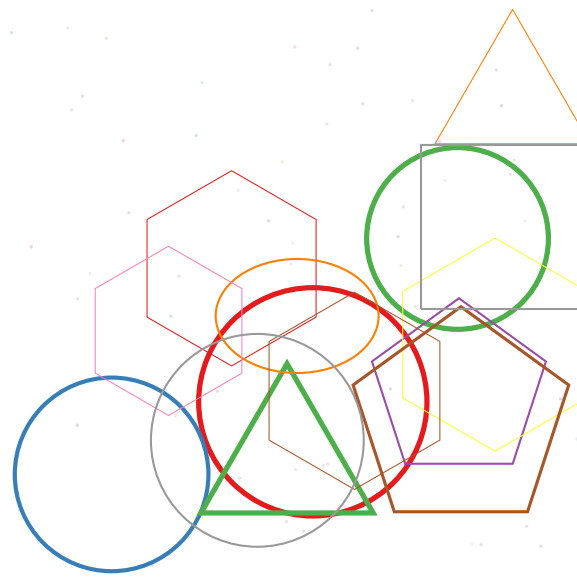[{"shape": "hexagon", "thickness": 0.5, "radius": 0.85, "center": [0.401, 0.534]}, {"shape": "circle", "thickness": 2.5, "radius": 0.99, "center": [0.542, 0.303]}, {"shape": "circle", "thickness": 2, "radius": 0.84, "center": [0.193, 0.178]}, {"shape": "triangle", "thickness": 2.5, "radius": 0.86, "center": [0.497, 0.197]}, {"shape": "circle", "thickness": 2.5, "radius": 0.79, "center": [0.792, 0.586]}, {"shape": "pentagon", "thickness": 1, "radius": 0.79, "center": [0.795, 0.324]}, {"shape": "triangle", "thickness": 0.5, "radius": 0.78, "center": [0.888, 0.828]}, {"shape": "oval", "thickness": 1, "radius": 0.71, "center": [0.515, 0.452]}, {"shape": "hexagon", "thickness": 0.5, "radius": 0.92, "center": [0.857, 0.402]}, {"shape": "hexagon", "thickness": 0.5, "radius": 0.85, "center": [0.614, 0.322]}, {"shape": "pentagon", "thickness": 1.5, "radius": 0.98, "center": [0.798, 0.272]}, {"shape": "hexagon", "thickness": 0.5, "radius": 0.73, "center": [0.292, 0.426]}, {"shape": "square", "thickness": 1, "radius": 0.71, "center": [0.87, 0.606]}, {"shape": "circle", "thickness": 1, "radius": 0.92, "center": [0.446, 0.237]}]